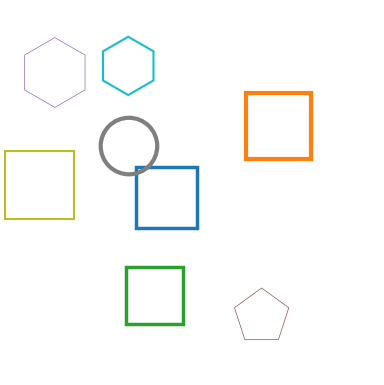[{"shape": "square", "thickness": 2.5, "radius": 0.4, "center": [0.432, 0.486]}, {"shape": "square", "thickness": 3, "radius": 0.43, "center": [0.724, 0.672]}, {"shape": "square", "thickness": 2.5, "radius": 0.37, "center": [0.4, 0.233]}, {"shape": "hexagon", "thickness": 0.5, "radius": 0.45, "center": [0.142, 0.812]}, {"shape": "pentagon", "thickness": 0.5, "radius": 0.37, "center": [0.68, 0.178]}, {"shape": "circle", "thickness": 3, "radius": 0.37, "center": [0.335, 0.621]}, {"shape": "square", "thickness": 1.5, "radius": 0.45, "center": [0.102, 0.52]}, {"shape": "hexagon", "thickness": 1.5, "radius": 0.38, "center": [0.333, 0.829]}]